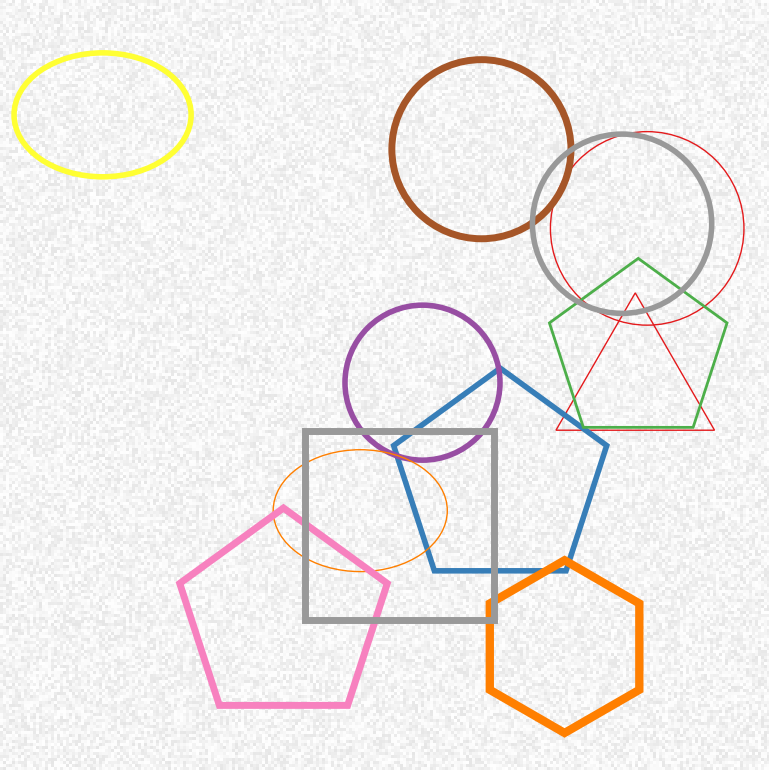[{"shape": "circle", "thickness": 0.5, "radius": 0.63, "center": [0.84, 0.703]}, {"shape": "triangle", "thickness": 0.5, "radius": 0.59, "center": [0.825, 0.501]}, {"shape": "pentagon", "thickness": 2, "radius": 0.73, "center": [0.65, 0.376]}, {"shape": "pentagon", "thickness": 1, "radius": 0.61, "center": [0.829, 0.543]}, {"shape": "circle", "thickness": 2, "radius": 0.5, "center": [0.549, 0.503]}, {"shape": "hexagon", "thickness": 3, "radius": 0.56, "center": [0.733, 0.16]}, {"shape": "oval", "thickness": 0.5, "radius": 0.57, "center": [0.468, 0.337]}, {"shape": "oval", "thickness": 2, "radius": 0.57, "center": [0.133, 0.851]}, {"shape": "circle", "thickness": 2.5, "radius": 0.58, "center": [0.625, 0.806]}, {"shape": "pentagon", "thickness": 2.5, "radius": 0.71, "center": [0.368, 0.199]}, {"shape": "square", "thickness": 2.5, "radius": 0.61, "center": [0.518, 0.317]}, {"shape": "circle", "thickness": 2, "radius": 0.58, "center": [0.808, 0.709]}]